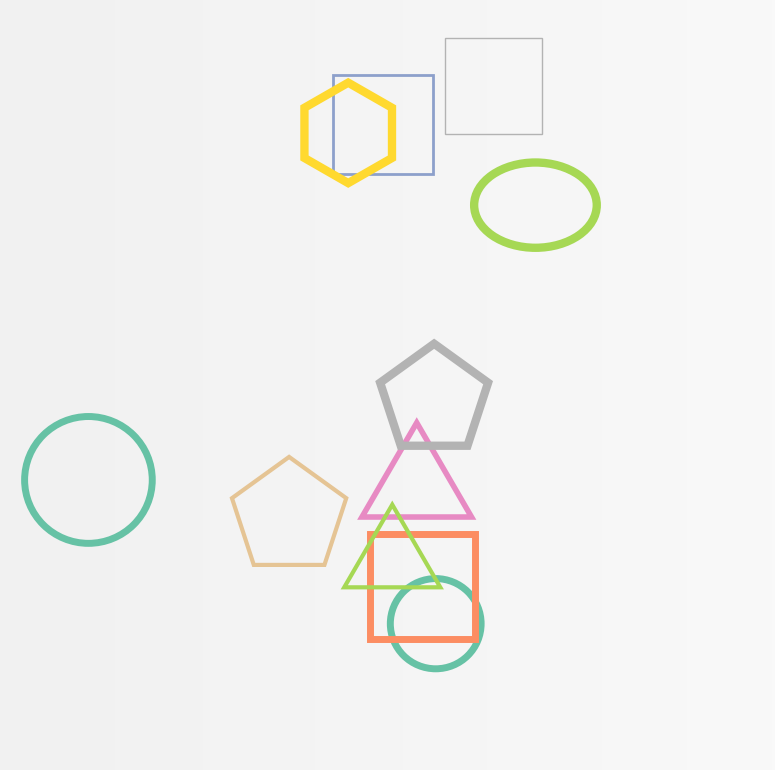[{"shape": "circle", "thickness": 2.5, "radius": 0.29, "center": [0.562, 0.19]}, {"shape": "circle", "thickness": 2.5, "radius": 0.41, "center": [0.114, 0.377]}, {"shape": "square", "thickness": 2.5, "radius": 0.34, "center": [0.545, 0.238]}, {"shape": "square", "thickness": 1, "radius": 0.32, "center": [0.494, 0.838]}, {"shape": "triangle", "thickness": 2, "radius": 0.41, "center": [0.538, 0.369]}, {"shape": "oval", "thickness": 3, "radius": 0.4, "center": [0.691, 0.734]}, {"shape": "triangle", "thickness": 1.5, "radius": 0.36, "center": [0.506, 0.273]}, {"shape": "hexagon", "thickness": 3, "radius": 0.33, "center": [0.449, 0.827]}, {"shape": "pentagon", "thickness": 1.5, "radius": 0.39, "center": [0.373, 0.329]}, {"shape": "square", "thickness": 0.5, "radius": 0.31, "center": [0.637, 0.888]}, {"shape": "pentagon", "thickness": 3, "radius": 0.37, "center": [0.56, 0.48]}]